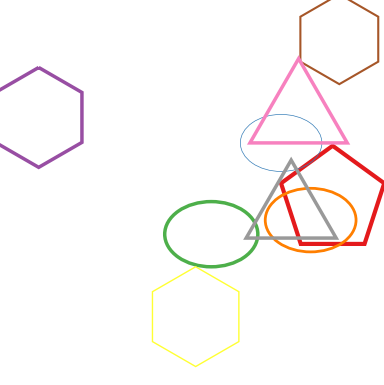[{"shape": "pentagon", "thickness": 3, "radius": 0.7, "center": [0.864, 0.48]}, {"shape": "oval", "thickness": 0.5, "radius": 0.53, "center": [0.73, 0.629]}, {"shape": "oval", "thickness": 2.5, "radius": 0.6, "center": [0.549, 0.392]}, {"shape": "hexagon", "thickness": 2.5, "radius": 0.65, "center": [0.101, 0.695]}, {"shape": "oval", "thickness": 2, "radius": 0.59, "center": [0.807, 0.428]}, {"shape": "hexagon", "thickness": 1, "radius": 0.65, "center": [0.508, 0.178]}, {"shape": "hexagon", "thickness": 1.5, "radius": 0.58, "center": [0.881, 0.898]}, {"shape": "triangle", "thickness": 2.5, "radius": 0.73, "center": [0.776, 0.702]}, {"shape": "triangle", "thickness": 2.5, "radius": 0.68, "center": [0.756, 0.449]}]